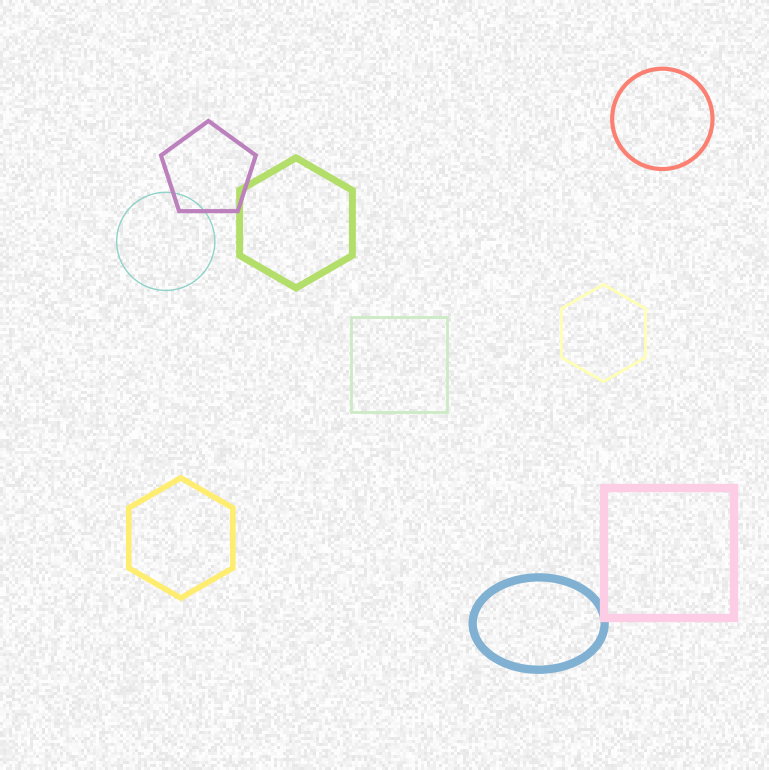[{"shape": "circle", "thickness": 0.5, "radius": 0.32, "center": [0.215, 0.687]}, {"shape": "hexagon", "thickness": 1, "radius": 0.32, "center": [0.784, 0.567]}, {"shape": "circle", "thickness": 1.5, "radius": 0.33, "center": [0.86, 0.846]}, {"shape": "oval", "thickness": 3, "radius": 0.43, "center": [0.7, 0.19]}, {"shape": "hexagon", "thickness": 2.5, "radius": 0.42, "center": [0.384, 0.711]}, {"shape": "square", "thickness": 3, "radius": 0.42, "center": [0.869, 0.282]}, {"shape": "pentagon", "thickness": 1.5, "radius": 0.32, "center": [0.271, 0.778]}, {"shape": "square", "thickness": 1, "radius": 0.31, "center": [0.518, 0.526]}, {"shape": "hexagon", "thickness": 2, "radius": 0.39, "center": [0.235, 0.301]}]